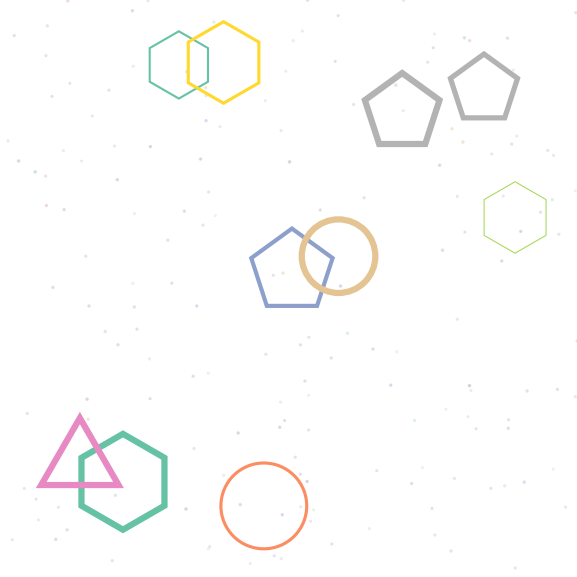[{"shape": "hexagon", "thickness": 3, "radius": 0.41, "center": [0.213, 0.165]}, {"shape": "hexagon", "thickness": 1, "radius": 0.29, "center": [0.31, 0.887]}, {"shape": "circle", "thickness": 1.5, "radius": 0.37, "center": [0.457, 0.123]}, {"shape": "pentagon", "thickness": 2, "radius": 0.37, "center": [0.506, 0.529]}, {"shape": "triangle", "thickness": 3, "radius": 0.39, "center": [0.138, 0.198]}, {"shape": "hexagon", "thickness": 0.5, "radius": 0.31, "center": [0.892, 0.623]}, {"shape": "hexagon", "thickness": 1.5, "radius": 0.35, "center": [0.387, 0.891]}, {"shape": "circle", "thickness": 3, "radius": 0.32, "center": [0.586, 0.556]}, {"shape": "pentagon", "thickness": 3, "radius": 0.34, "center": [0.696, 0.805]}, {"shape": "pentagon", "thickness": 2.5, "radius": 0.31, "center": [0.838, 0.844]}]